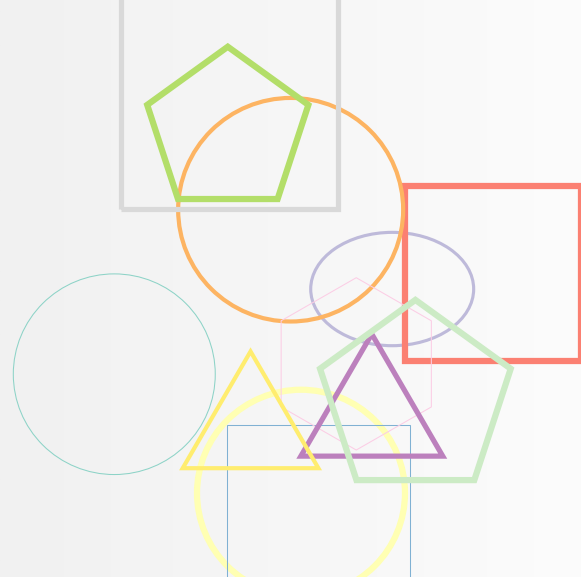[{"shape": "circle", "thickness": 0.5, "radius": 0.87, "center": [0.197, 0.351]}, {"shape": "circle", "thickness": 3, "radius": 0.89, "center": [0.518, 0.145]}, {"shape": "oval", "thickness": 1.5, "radius": 0.7, "center": [0.675, 0.499]}, {"shape": "square", "thickness": 3, "radius": 0.76, "center": [0.849, 0.525]}, {"shape": "square", "thickness": 0.5, "radius": 0.79, "center": [0.548, 0.105]}, {"shape": "circle", "thickness": 2, "radius": 0.97, "center": [0.5, 0.636]}, {"shape": "pentagon", "thickness": 3, "radius": 0.73, "center": [0.392, 0.772]}, {"shape": "hexagon", "thickness": 0.5, "radius": 0.75, "center": [0.613, 0.369]}, {"shape": "square", "thickness": 2.5, "radius": 0.93, "center": [0.394, 0.823]}, {"shape": "triangle", "thickness": 2.5, "radius": 0.7, "center": [0.64, 0.28]}, {"shape": "pentagon", "thickness": 3, "radius": 0.86, "center": [0.715, 0.307]}, {"shape": "triangle", "thickness": 2, "radius": 0.67, "center": [0.431, 0.256]}]